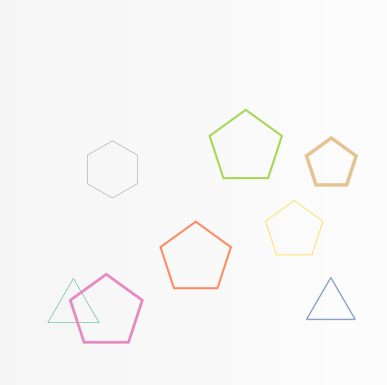[{"shape": "triangle", "thickness": 0.5, "radius": 0.38, "center": [0.19, 0.2]}, {"shape": "pentagon", "thickness": 1.5, "radius": 0.48, "center": [0.505, 0.329]}, {"shape": "triangle", "thickness": 1, "radius": 0.36, "center": [0.854, 0.207]}, {"shape": "pentagon", "thickness": 2, "radius": 0.49, "center": [0.274, 0.19]}, {"shape": "pentagon", "thickness": 1.5, "radius": 0.49, "center": [0.634, 0.617]}, {"shape": "pentagon", "thickness": 0.5, "radius": 0.39, "center": [0.759, 0.401]}, {"shape": "pentagon", "thickness": 2.5, "radius": 0.34, "center": [0.855, 0.574]}, {"shape": "hexagon", "thickness": 0.5, "radius": 0.37, "center": [0.29, 0.56]}]